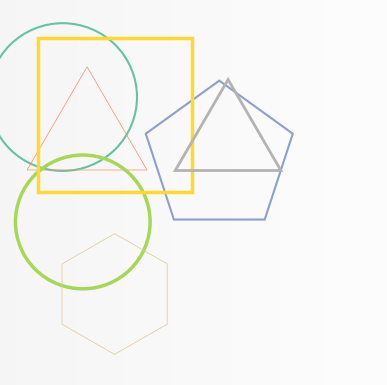[{"shape": "circle", "thickness": 1.5, "radius": 0.96, "center": [0.162, 0.748]}, {"shape": "triangle", "thickness": 0.5, "radius": 0.89, "center": [0.225, 0.648]}, {"shape": "pentagon", "thickness": 1.5, "radius": 1.0, "center": [0.566, 0.591]}, {"shape": "circle", "thickness": 2.5, "radius": 0.87, "center": [0.214, 0.424]}, {"shape": "square", "thickness": 2.5, "radius": 1.0, "center": [0.296, 0.701]}, {"shape": "hexagon", "thickness": 0.5, "radius": 0.78, "center": [0.296, 0.236]}, {"shape": "triangle", "thickness": 2, "radius": 0.79, "center": [0.589, 0.636]}]